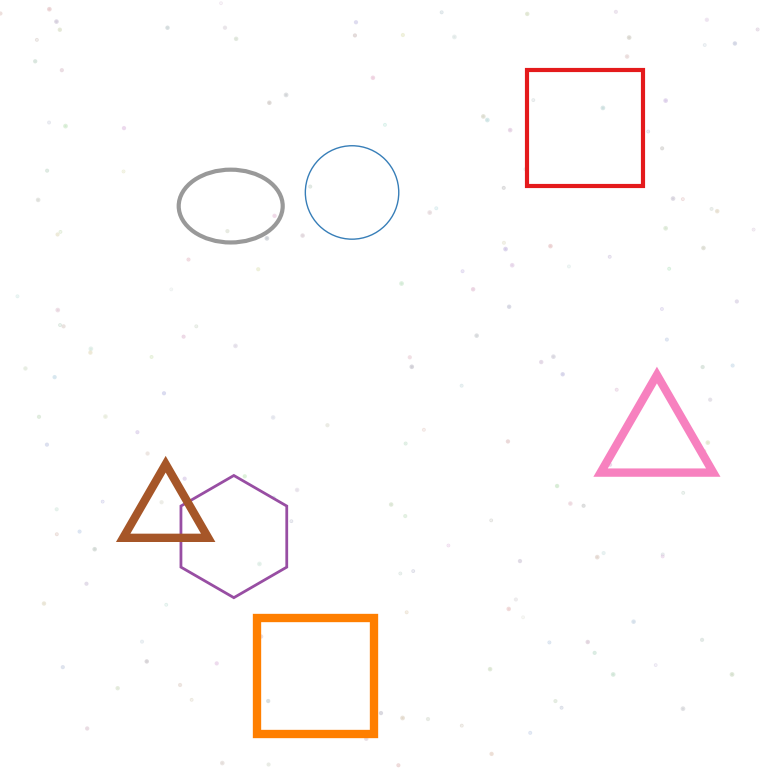[{"shape": "square", "thickness": 1.5, "radius": 0.38, "center": [0.76, 0.833]}, {"shape": "circle", "thickness": 0.5, "radius": 0.3, "center": [0.457, 0.75]}, {"shape": "hexagon", "thickness": 1, "radius": 0.4, "center": [0.304, 0.303]}, {"shape": "square", "thickness": 3, "radius": 0.38, "center": [0.41, 0.122]}, {"shape": "triangle", "thickness": 3, "radius": 0.32, "center": [0.215, 0.333]}, {"shape": "triangle", "thickness": 3, "radius": 0.42, "center": [0.853, 0.428]}, {"shape": "oval", "thickness": 1.5, "radius": 0.34, "center": [0.3, 0.732]}]